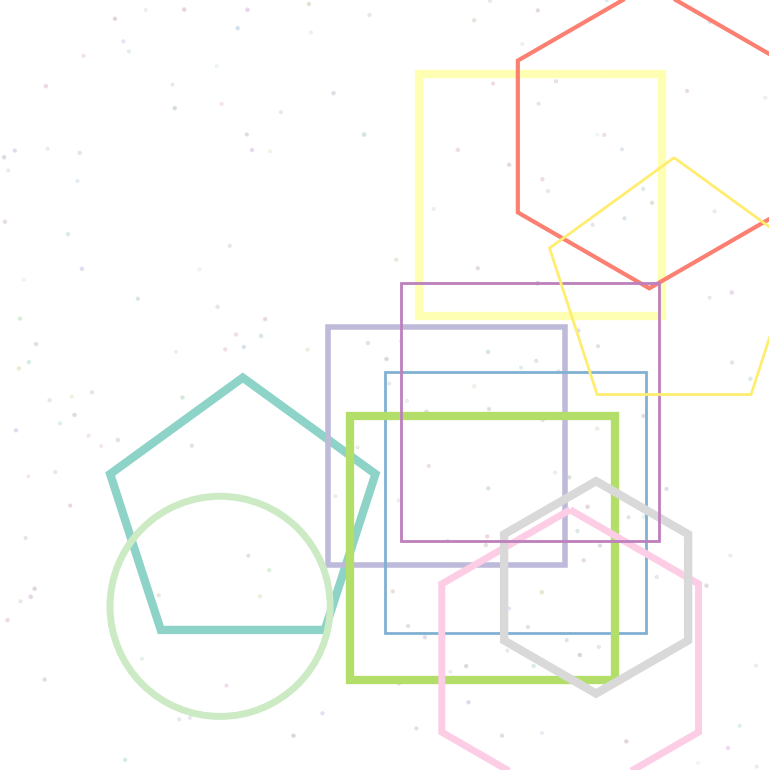[{"shape": "pentagon", "thickness": 3, "radius": 0.91, "center": [0.315, 0.328]}, {"shape": "square", "thickness": 3, "radius": 0.79, "center": [0.702, 0.747]}, {"shape": "square", "thickness": 2, "radius": 0.77, "center": [0.58, 0.421]}, {"shape": "hexagon", "thickness": 1.5, "radius": 0.99, "center": [0.843, 0.823]}, {"shape": "square", "thickness": 1, "radius": 0.85, "center": [0.67, 0.348]}, {"shape": "square", "thickness": 3, "radius": 0.86, "center": [0.627, 0.288]}, {"shape": "hexagon", "thickness": 2.5, "radius": 0.96, "center": [0.74, 0.145]}, {"shape": "hexagon", "thickness": 3, "radius": 0.69, "center": [0.774, 0.237]}, {"shape": "square", "thickness": 1, "radius": 0.84, "center": [0.689, 0.465]}, {"shape": "circle", "thickness": 2.5, "radius": 0.71, "center": [0.286, 0.213]}, {"shape": "pentagon", "thickness": 1, "radius": 0.85, "center": [0.875, 0.625]}]